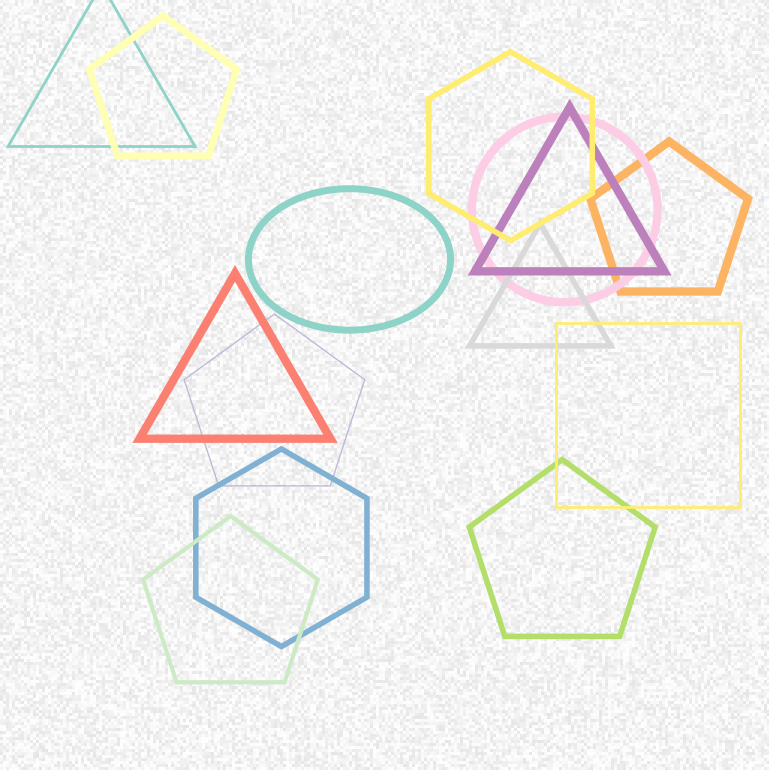[{"shape": "triangle", "thickness": 1, "radius": 0.7, "center": [0.132, 0.88]}, {"shape": "oval", "thickness": 2.5, "radius": 0.66, "center": [0.454, 0.663]}, {"shape": "pentagon", "thickness": 2.5, "radius": 0.5, "center": [0.212, 0.879]}, {"shape": "pentagon", "thickness": 0.5, "radius": 0.62, "center": [0.356, 0.469]}, {"shape": "triangle", "thickness": 3, "radius": 0.72, "center": [0.305, 0.502]}, {"shape": "hexagon", "thickness": 2, "radius": 0.64, "center": [0.365, 0.289]}, {"shape": "pentagon", "thickness": 3, "radius": 0.54, "center": [0.869, 0.709]}, {"shape": "pentagon", "thickness": 2, "radius": 0.63, "center": [0.73, 0.276]}, {"shape": "circle", "thickness": 3, "radius": 0.6, "center": [0.733, 0.728]}, {"shape": "triangle", "thickness": 2, "radius": 0.53, "center": [0.702, 0.604]}, {"shape": "triangle", "thickness": 3, "radius": 0.71, "center": [0.74, 0.719]}, {"shape": "pentagon", "thickness": 1.5, "radius": 0.6, "center": [0.299, 0.21]}, {"shape": "square", "thickness": 1, "radius": 0.6, "center": [0.841, 0.461]}, {"shape": "hexagon", "thickness": 2, "radius": 0.61, "center": [0.663, 0.81]}]